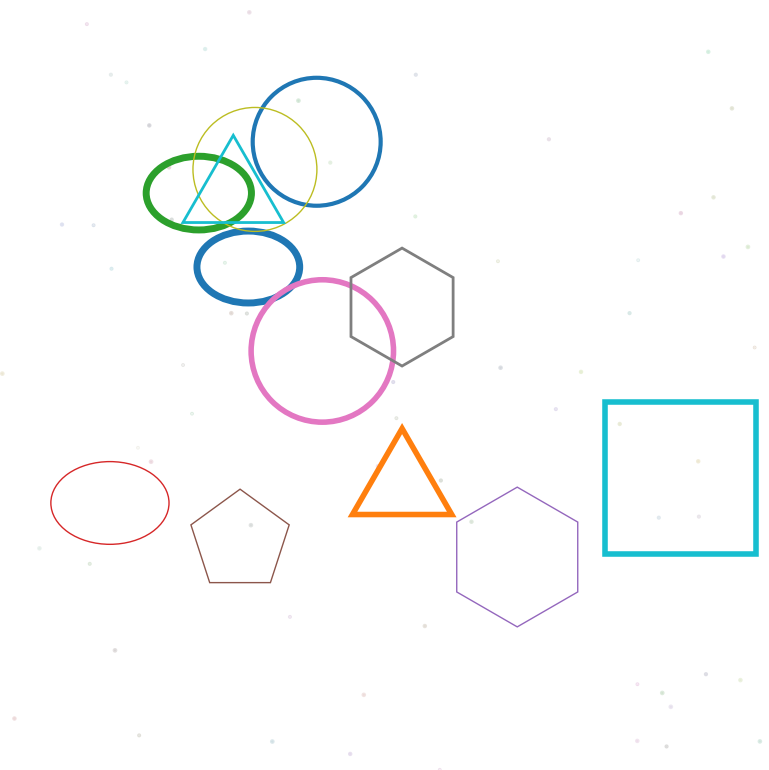[{"shape": "oval", "thickness": 2.5, "radius": 0.33, "center": [0.322, 0.653]}, {"shape": "circle", "thickness": 1.5, "radius": 0.42, "center": [0.411, 0.816]}, {"shape": "triangle", "thickness": 2, "radius": 0.37, "center": [0.522, 0.369]}, {"shape": "oval", "thickness": 2.5, "radius": 0.34, "center": [0.258, 0.749]}, {"shape": "oval", "thickness": 0.5, "radius": 0.38, "center": [0.143, 0.347]}, {"shape": "hexagon", "thickness": 0.5, "radius": 0.45, "center": [0.672, 0.277]}, {"shape": "pentagon", "thickness": 0.5, "radius": 0.34, "center": [0.312, 0.298]}, {"shape": "circle", "thickness": 2, "radius": 0.46, "center": [0.419, 0.544]}, {"shape": "hexagon", "thickness": 1, "radius": 0.38, "center": [0.522, 0.601]}, {"shape": "circle", "thickness": 0.5, "radius": 0.4, "center": [0.331, 0.78]}, {"shape": "square", "thickness": 2, "radius": 0.49, "center": [0.884, 0.38]}, {"shape": "triangle", "thickness": 1, "radius": 0.38, "center": [0.303, 0.749]}]